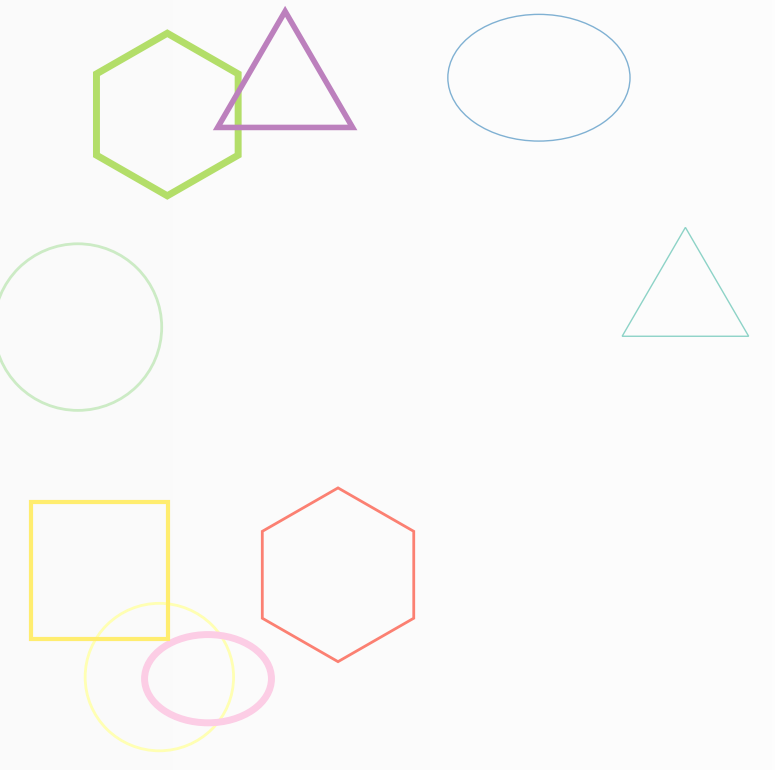[{"shape": "triangle", "thickness": 0.5, "radius": 0.47, "center": [0.884, 0.61]}, {"shape": "circle", "thickness": 1, "radius": 0.48, "center": [0.206, 0.121]}, {"shape": "hexagon", "thickness": 1, "radius": 0.56, "center": [0.436, 0.254]}, {"shape": "oval", "thickness": 0.5, "radius": 0.59, "center": [0.695, 0.899]}, {"shape": "hexagon", "thickness": 2.5, "radius": 0.53, "center": [0.216, 0.851]}, {"shape": "oval", "thickness": 2.5, "radius": 0.41, "center": [0.268, 0.119]}, {"shape": "triangle", "thickness": 2, "radius": 0.5, "center": [0.368, 0.885]}, {"shape": "circle", "thickness": 1, "radius": 0.54, "center": [0.1, 0.575]}, {"shape": "square", "thickness": 1.5, "radius": 0.44, "center": [0.128, 0.259]}]